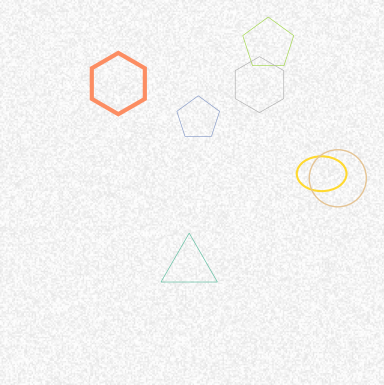[{"shape": "triangle", "thickness": 0.5, "radius": 0.42, "center": [0.491, 0.31]}, {"shape": "hexagon", "thickness": 3, "radius": 0.4, "center": [0.307, 0.783]}, {"shape": "pentagon", "thickness": 0.5, "radius": 0.29, "center": [0.515, 0.693]}, {"shape": "pentagon", "thickness": 0.5, "radius": 0.35, "center": [0.697, 0.886]}, {"shape": "oval", "thickness": 1.5, "radius": 0.32, "center": [0.835, 0.549]}, {"shape": "circle", "thickness": 1, "radius": 0.37, "center": [0.877, 0.537]}, {"shape": "hexagon", "thickness": 0.5, "radius": 0.36, "center": [0.674, 0.78]}]